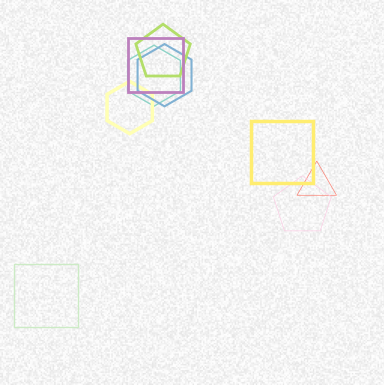[{"shape": "hexagon", "thickness": 1, "radius": 0.4, "center": [0.4, 0.803]}, {"shape": "hexagon", "thickness": 2.5, "radius": 0.34, "center": [0.337, 0.721]}, {"shape": "triangle", "thickness": 0.5, "radius": 0.3, "center": [0.823, 0.522]}, {"shape": "hexagon", "thickness": 1.5, "radius": 0.4, "center": [0.427, 0.805]}, {"shape": "pentagon", "thickness": 2, "radius": 0.37, "center": [0.424, 0.863]}, {"shape": "pentagon", "thickness": 0.5, "radius": 0.39, "center": [0.785, 0.464]}, {"shape": "square", "thickness": 2, "radius": 0.36, "center": [0.405, 0.831]}, {"shape": "square", "thickness": 1, "radius": 0.41, "center": [0.12, 0.233]}, {"shape": "square", "thickness": 2.5, "radius": 0.4, "center": [0.733, 0.605]}]